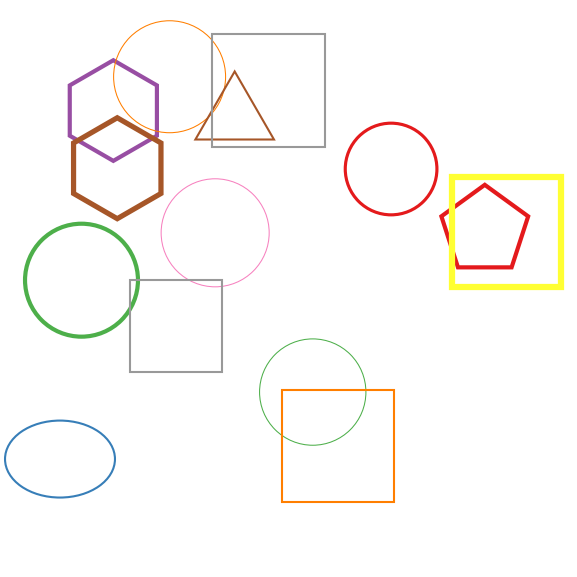[{"shape": "pentagon", "thickness": 2, "radius": 0.39, "center": [0.839, 0.6]}, {"shape": "circle", "thickness": 1.5, "radius": 0.4, "center": [0.677, 0.706]}, {"shape": "oval", "thickness": 1, "radius": 0.48, "center": [0.104, 0.204]}, {"shape": "circle", "thickness": 2, "radius": 0.49, "center": [0.141, 0.514]}, {"shape": "circle", "thickness": 0.5, "radius": 0.46, "center": [0.542, 0.32]}, {"shape": "hexagon", "thickness": 2, "radius": 0.44, "center": [0.196, 0.808]}, {"shape": "circle", "thickness": 0.5, "radius": 0.48, "center": [0.294, 0.866]}, {"shape": "square", "thickness": 1, "radius": 0.49, "center": [0.585, 0.227]}, {"shape": "square", "thickness": 3, "radius": 0.47, "center": [0.877, 0.598]}, {"shape": "triangle", "thickness": 1, "radius": 0.39, "center": [0.406, 0.797]}, {"shape": "hexagon", "thickness": 2.5, "radius": 0.44, "center": [0.203, 0.708]}, {"shape": "circle", "thickness": 0.5, "radius": 0.47, "center": [0.373, 0.596]}, {"shape": "square", "thickness": 1, "radius": 0.49, "center": [0.465, 0.843]}, {"shape": "square", "thickness": 1, "radius": 0.4, "center": [0.305, 0.435]}]